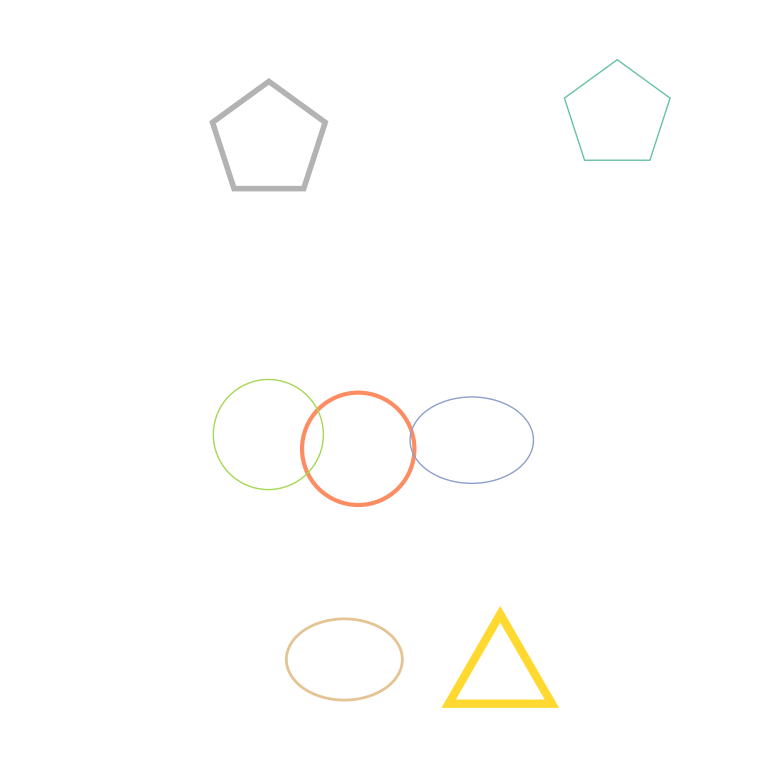[{"shape": "pentagon", "thickness": 0.5, "radius": 0.36, "center": [0.802, 0.85]}, {"shape": "circle", "thickness": 1.5, "radius": 0.36, "center": [0.465, 0.417]}, {"shape": "oval", "thickness": 0.5, "radius": 0.4, "center": [0.613, 0.428]}, {"shape": "circle", "thickness": 0.5, "radius": 0.36, "center": [0.349, 0.436]}, {"shape": "triangle", "thickness": 3, "radius": 0.39, "center": [0.65, 0.125]}, {"shape": "oval", "thickness": 1, "radius": 0.38, "center": [0.447, 0.144]}, {"shape": "pentagon", "thickness": 2, "radius": 0.38, "center": [0.349, 0.817]}]